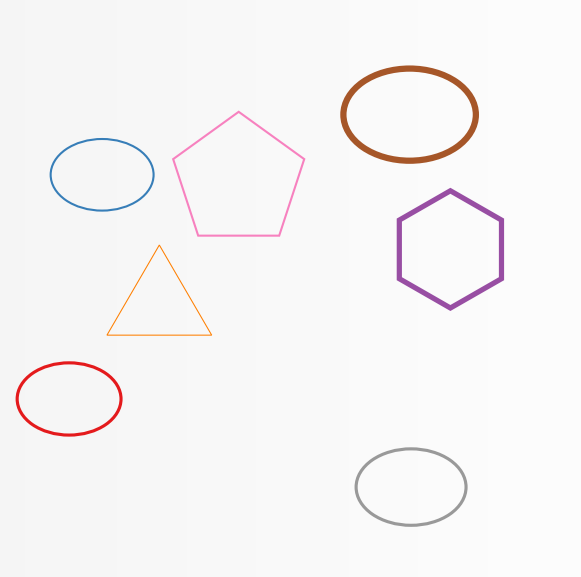[{"shape": "oval", "thickness": 1.5, "radius": 0.45, "center": [0.119, 0.308]}, {"shape": "oval", "thickness": 1, "radius": 0.44, "center": [0.176, 0.696]}, {"shape": "hexagon", "thickness": 2.5, "radius": 0.51, "center": [0.775, 0.567]}, {"shape": "triangle", "thickness": 0.5, "radius": 0.52, "center": [0.274, 0.471]}, {"shape": "oval", "thickness": 3, "radius": 0.57, "center": [0.705, 0.801]}, {"shape": "pentagon", "thickness": 1, "radius": 0.59, "center": [0.411, 0.687]}, {"shape": "oval", "thickness": 1.5, "radius": 0.47, "center": [0.707, 0.156]}]